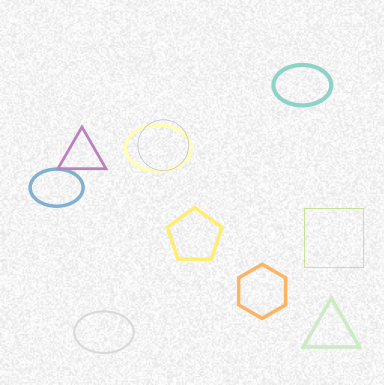[{"shape": "oval", "thickness": 3, "radius": 0.38, "center": [0.785, 0.779]}, {"shape": "oval", "thickness": 2.5, "radius": 0.43, "center": [0.411, 0.616]}, {"shape": "circle", "thickness": 0.5, "radius": 0.33, "center": [0.424, 0.623]}, {"shape": "oval", "thickness": 2.5, "radius": 0.34, "center": [0.147, 0.513]}, {"shape": "hexagon", "thickness": 2.5, "radius": 0.35, "center": [0.681, 0.243]}, {"shape": "square", "thickness": 0.5, "radius": 0.38, "center": [0.866, 0.383]}, {"shape": "oval", "thickness": 1.5, "radius": 0.39, "center": [0.27, 0.137]}, {"shape": "triangle", "thickness": 2, "radius": 0.36, "center": [0.213, 0.598]}, {"shape": "triangle", "thickness": 2.5, "radius": 0.42, "center": [0.861, 0.141]}, {"shape": "pentagon", "thickness": 2.5, "radius": 0.37, "center": [0.506, 0.387]}]